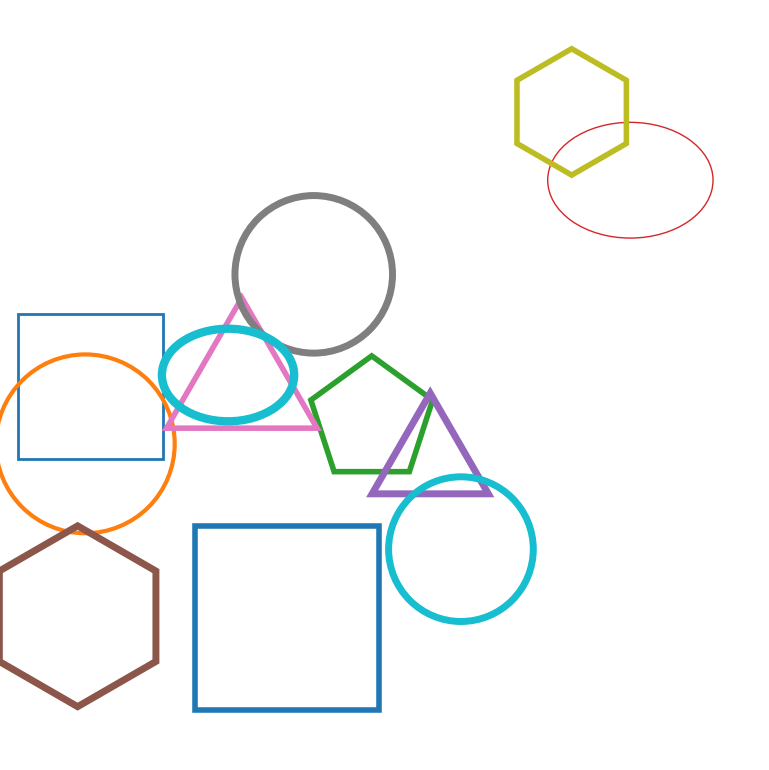[{"shape": "square", "thickness": 2, "radius": 0.6, "center": [0.373, 0.197]}, {"shape": "square", "thickness": 1, "radius": 0.47, "center": [0.118, 0.498]}, {"shape": "circle", "thickness": 1.5, "radius": 0.58, "center": [0.111, 0.424]}, {"shape": "pentagon", "thickness": 2, "radius": 0.42, "center": [0.483, 0.455]}, {"shape": "oval", "thickness": 0.5, "radius": 0.54, "center": [0.819, 0.766]}, {"shape": "triangle", "thickness": 2.5, "radius": 0.44, "center": [0.559, 0.402]}, {"shape": "hexagon", "thickness": 2.5, "radius": 0.59, "center": [0.101, 0.2]}, {"shape": "triangle", "thickness": 2, "radius": 0.56, "center": [0.314, 0.5]}, {"shape": "circle", "thickness": 2.5, "radius": 0.51, "center": [0.407, 0.644]}, {"shape": "hexagon", "thickness": 2, "radius": 0.41, "center": [0.742, 0.855]}, {"shape": "circle", "thickness": 2.5, "radius": 0.47, "center": [0.599, 0.287]}, {"shape": "oval", "thickness": 3, "radius": 0.43, "center": [0.296, 0.513]}]